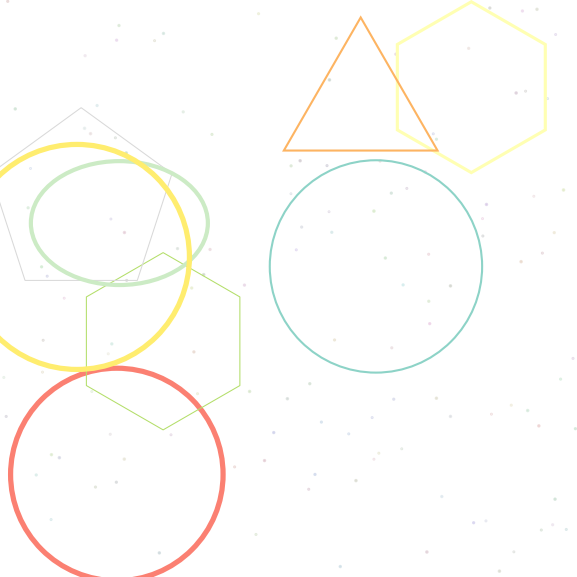[{"shape": "circle", "thickness": 1, "radius": 0.92, "center": [0.651, 0.538]}, {"shape": "hexagon", "thickness": 1.5, "radius": 0.74, "center": [0.816, 0.848]}, {"shape": "circle", "thickness": 2.5, "radius": 0.92, "center": [0.202, 0.178]}, {"shape": "triangle", "thickness": 1, "radius": 0.77, "center": [0.625, 0.815]}, {"shape": "hexagon", "thickness": 0.5, "radius": 0.77, "center": [0.282, 0.408]}, {"shape": "pentagon", "thickness": 0.5, "radius": 0.83, "center": [0.141, 0.647]}, {"shape": "oval", "thickness": 2, "radius": 0.77, "center": [0.207, 0.613]}, {"shape": "circle", "thickness": 2.5, "radius": 0.97, "center": [0.133, 0.554]}]